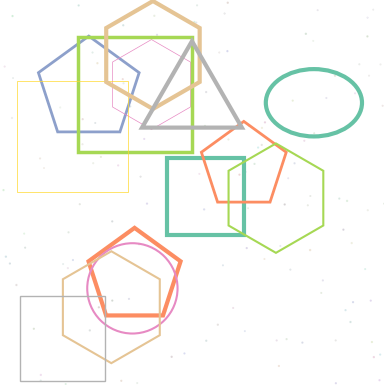[{"shape": "oval", "thickness": 3, "radius": 0.62, "center": [0.815, 0.733]}, {"shape": "square", "thickness": 3, "radius": 0.5, "center": [0.533, 0.491]}, {"shape": "pentagon", "thickness": 2, "radius": 0.58, "center": [0.633, 0.569]}, {"shape": "pentagon", "thickness": 3, "radius": 0.63, "center": [0.349, 0.282]}, {"shape": "pentagon", "thickness": 2, "radius": 0.69, "center": [0.231, 0.769]}, {"shape": "hexagon", "thickness": 0.5, "radius": 0.58, "center": [0.393, 0.78]}, {"shape": "circle", "thickness": 1.5, "radius": 0.59, "center": [0.344, 0.251]}, {"shape": "hexagon", "thickness": 1.5, "radius": 0.71, "center": [0.717, 0.485]}, {"shape": "square", "thickness": 2.5, "radius": 0.74, "center": [0.351, 0.755]}, {"shape": "square", "thickness": 0.5, "radius": 0.72, "center": [0.188, 0.645]}, {"shape": "hexagon", "thickness": 1.5, "radius": 0.73, "center": [0.289, 0.202]}, {"shape": "hexagon", "thickness": 3, "radius": 0.7, "center": [0.397, 0.857]}, {"shape": "triangle", "thickness": 3, "radius": 0.75, "center": [0.499, 0.743]}, {"shape": "square", "thickness": 1, "radius": 0.55, "center": [0.162, 0.121]}]